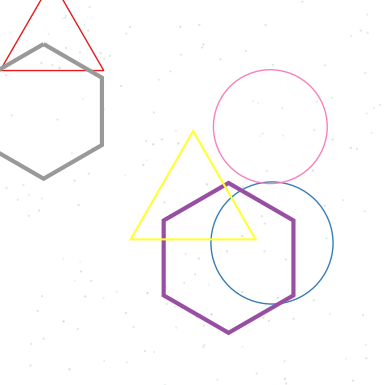[{"shape": "triangle", "thickness": 1, "radius": 0.78, "center": [0.135, 0.894]}, {"shape": "circle", "thickness": 1, "radius": 0.79, "center": [0.706, 0.369]}, {"shape": "hexagon", "thickness": 3, "radius": 0.97, "center": [0.594, 0.33]}, {"shape": "triangle", "thickness": 1.5, "radius": 0.94, "center": [0.502, 0.472]}, {"shape": "circle", "thickness": 1, "radius": 0.74, "center": [0.702, 0.671]}, {"shape": "hexagon", "thickness": 3, "radius": 0.87, "center": [0.113, 0.711]}]